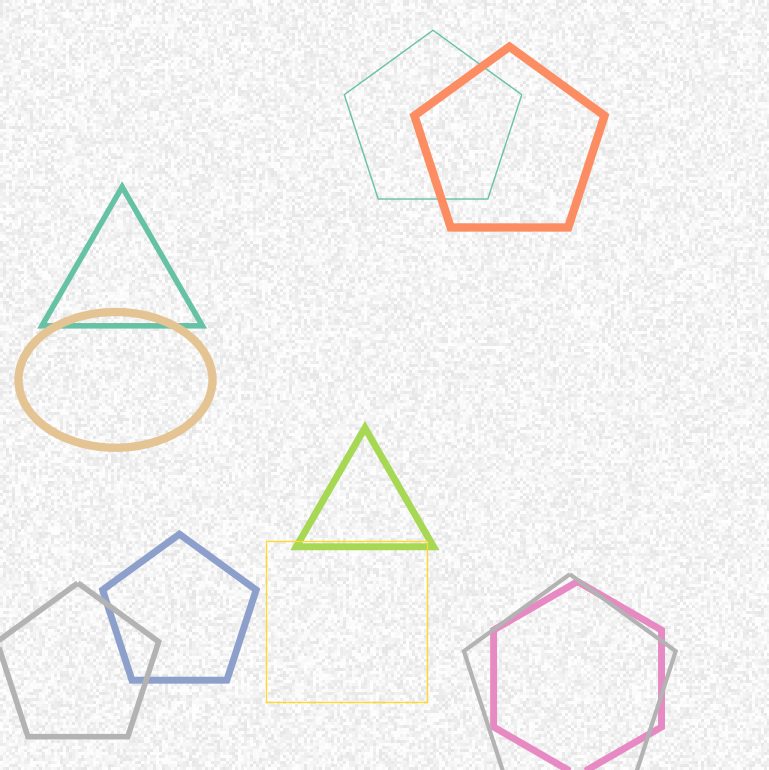[{"shape": "pentagon", "thickness": 0.5, "radius": 0.61, "center": [0.562, 0.84]}, {"shape": "triangle", "thickness": 2, "radius": 0.6, "center": [0.159, 0.637]}, {"shape": "pentagon", "thickness": 3, "radius": 0.65, "center": [0.662, 0.81]}, {"shape": "pentagon", "thickness": 2.5, "radius": 0.52, "center": [0.233, 0.201]}, {"shape": "hexagon", "thickness": 2.5, "radius": 0.63, "center": [0.75, 0.119]}, {"shape": "triangle", "thickness": 2.5, "radius": 0.51, "center": [0.474, 0.341]}, {"shape": "square", "thickness": 0.5, "radius": 0.52, "center": [0.45, 0.193]}, {"shape": "oval", "thickness": 3, "radius": 0.63, "center": [0.15, 0.507]}, {"shape": "pentagon", "thickness": 2, "radius": 0.55, "center": [0.101, 0.133]}, {"shape": "pentagon", "thickness": 1.5, "radius": 0.72, "center": [0.74, 0.11]}]